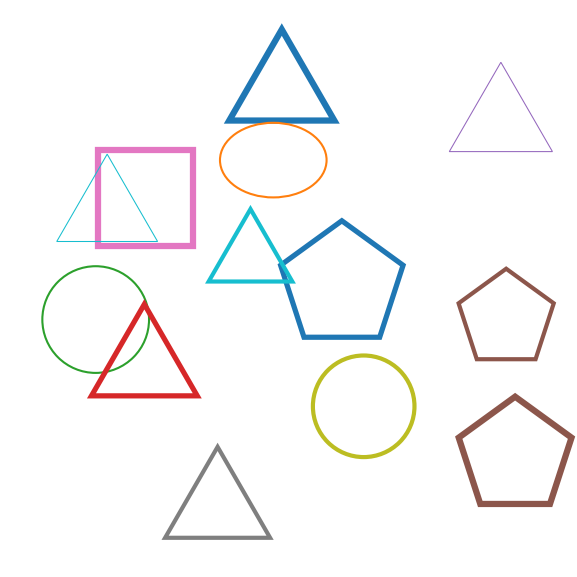[{"shape": "pentagon", "thickness": 2.5, "radius": 0.56, "center": [0.592, 0.505]}, {"shape": "triangle", "thickness": 3, "radius": 0.53, "center": [0.488, 0.843]}, {"shape": "oval", "thickness": 1, "radius": 0.46, "center": [0.473, 0.722]}, {"shape": "circle", "thickness": 1, "radius": 0.46, "center": [0.166, 0.446]}, {"shape": "triangle", "thickness": 2.5, "radius": 0.53, "center": [0.25, 0.367]}, {"shape": "triangle", "thickness": 0.5, "radius": 0.52, "center": [0.867, 0.788]}, {"shape": "pentagon", "thickness": 3, "radius": 0.51, "center": [0.892, 0.21]}, {"shape": "pentagon", "thickness": 2, "radius": 0.43, "center": [0.876, 0.447]}, {"shape": "square", "thickness": 3, "radius": 0.41, "center": [0.252, 0.657]}, {"shape": "triangle", "thickness": 2, "radius": 0.52, "center": [0.377, 0.12]}, {"shape": "circle", "thickness": 2, "radius": 0.44, "center": [0.63, 0.296]}, {"shape": "triangle", "thickness": 2, "radius": 0.42, "center": [0.434, 0.553]}, {"shape": "triangle", "thickness": 0.5, "radius": 0.5, "center": [0.186, 0.631]}]